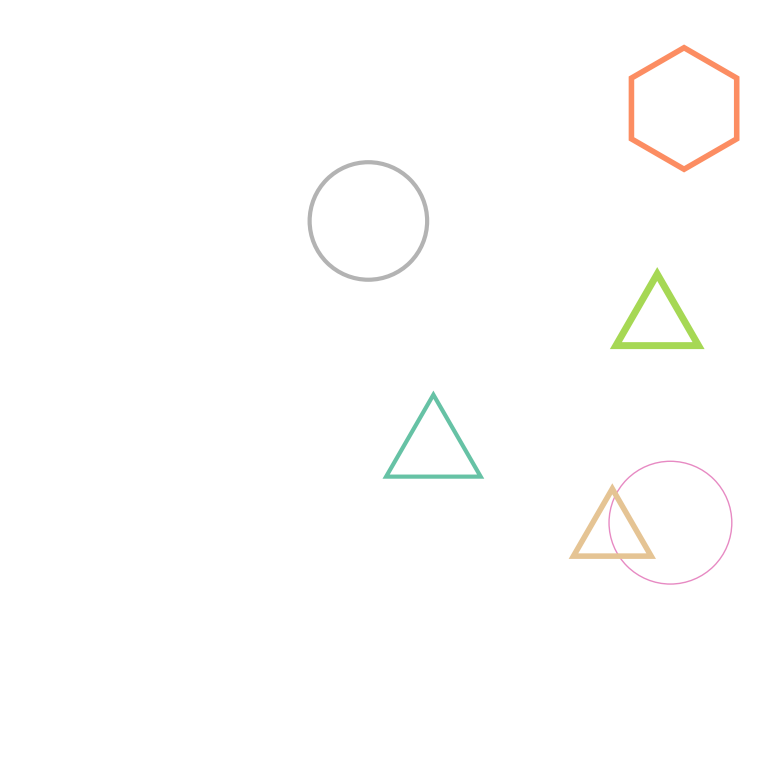[{"shape": "triangle", "thickness": 1.5, "radius": 0.35, "center": [0.563, 0.416]}, {"shape": "hexagon", "thickness": 2, "radius": 0.39, "center": [0.888, 0.859]}, {"shape": "circle", "thickness": 0.5, "radius": 0.4, "center": [0.871, 0.321]}, {"shape": "triangle", "thickness": 2.5, "radius": 0.31, "center": [0.854, 0.582]}, {"shape": "triangle", "thickness": 2, "radius": 0.29, "center": [0.795, 0.307]}, {"shape": "circle", "thickness": 1.5, "radius": 0.38, "center": [0.478, 0.713]}]